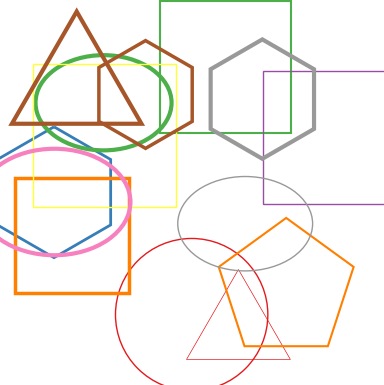[{"shape": "triangle", "thickness": 0.5, "radius": 0.78, "center": [0.619, 0.144]}, {"shape": "circle", "thickness": 1, "radius": 0.99, "center": [0.498, 0.183]}, {"shape": "hexagon", "thickness": 2, "radius": 0.85, "center": [0.14, 0.501]}, {"shape": "square", "thickness": 1.5, "radius": 0.85, "center": [0.585, 0.826]}, {"shape": "oval", "thickness": 3, "radius": 0.88, "center": [0.269, 0.733]}, {"shape": "square", "thickness": 1, "radius": 0.86, "center": [0.855, 0.642]}, {"shape": "square", "thickness": 2.5, "radius": 0.74, "center": [0.187, 0.389]}, {"shape": "pentagon", "thickness": 1.5, "radius": 0.92, "center": [0.743, 0.25]}, {"shape": "square", "thickness": 1, "radius": 0.93, "center": [0.272, 0.647]}, {"shape": "triangle", "thickness": 3, "radius": 0.97, "center": [0.199, 0.776]}, {"shape": "hexagon", "thickness": 2.5, "radius": 0.7, "center": [0.378, 0.755]}, {"shape": "oval", "thickness": 3, "radius": 0.99, "center": [0.141, 0.475]}, {"shape": "hexagon", "thickness": 3, "radius": 0.78, "center": [0.681, 0.743]}, {"shape": "oval", "thickness": 1, "radius": 0.88, "center": [0.637, 0.419]}]